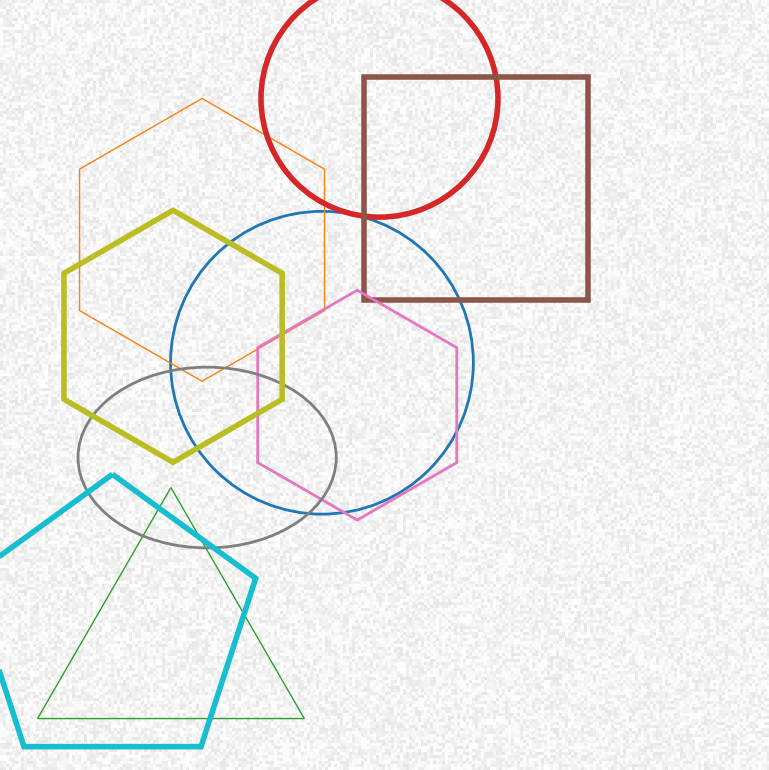[{"shape": "circle", "thickness": 1, "radius": 0.98, "center": [0.418, 0.529]}, {"shape": "hexagon", "thickness": 0.5, "radius": 0.92, "center": [0.262, 0.688]}, {"shape": "triangle", "thickness": 0.5, "radius": 1.0, "center": [0.222, 0.167]}, {"shape": "circle", "thickness": 2, "radius": 0.77, "center": [0.493, 0.872]}, {"shape": "square", "thickness": 2, "radius": 0.73, "center": [0.618, 0.755]}, {"shape": "hexagon", "thickness": 1, "radius": 0.75, "center": [0.464, 0.474]}, {"shape": "oval", "thickness": 1, "radius": 0.84, "center": [0.269, 0.406]}, {"shape": "hexagon", "thickness": 2, "radius": 0.82, "center": [0.225, 0.563]}, {"shape": "pentagon", "thickness": 2, "radius": 0.98, "center": [0.146, 0.189]}]